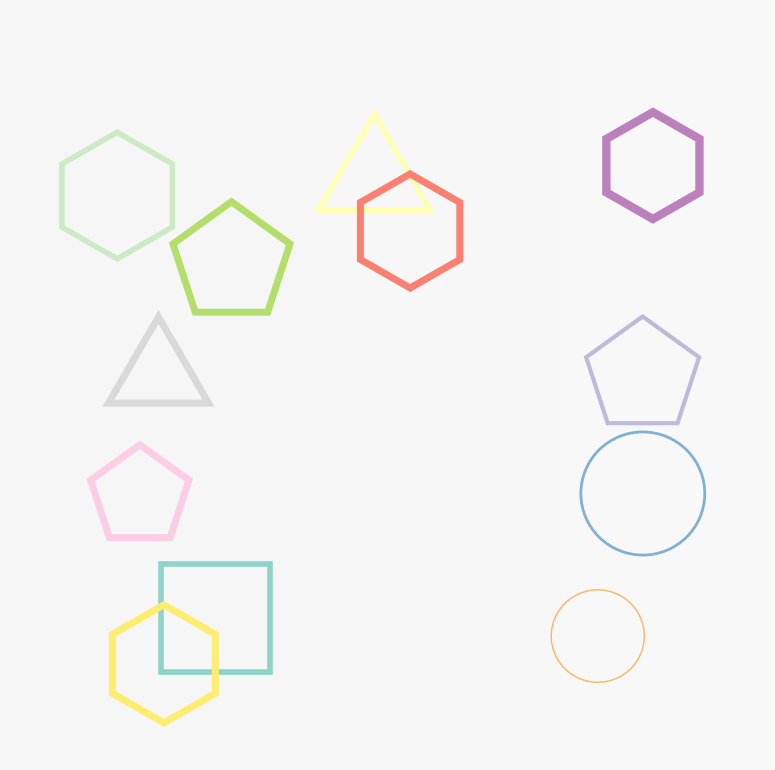[{"shape": "square", "thickness": 2, "radius": 0.35, "center": [0.278, 0.198]}, {"shape": "triangle", "thickness": 2, "radius": 0.42, "center": [0.483, 0.769]}, {"shape": "pentagon", "thickness": 1.5, "radius": 0.38, "center": [0.829, 0.512]}, {"shape": "hexagon", "thickness": 2.5, "radius": 0.37, "center": [0.529, 0.7]}, {"shape": "circle", "thickness": 1, "radius": 0.4, "center": [0.829, 0.359]}, {"shape": "circle", "thickness": 0.5, "radius": 0.3, "center": [0.771, 0.174]}, {"shape": "pentagon", "thickness": 2.5, "radius": 0.4, "center": [0.299, 0.659]}, {"shape": "pentagon", "thickness": 2.5, "radius": 0.33, "center": [0.18, 0.356]}, {"shape": "triangle", "thickness": 2.5, "radius": 0.37, "center": [0.204, 0.514]}, {"shape": "hexagon", "thickness": 3, "radius": 0.35, "center": [0.842, 0.785]}, {"shape": "hexagon", "thickness": 2, "radius": 0.41, "center": [0.151, 0.746]}, {"shape": "hexagon", "thickness": 2.5, "radius": 0.38, "center": [0.211, 0.138]}]